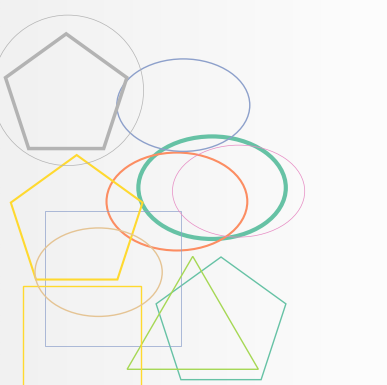[{"shape": "oval", "thickness": 3, "radius": 0.95, "center": [0.547, 0.512]}, {"shape": "pentagon", "thickness": 1, "radius": 0.88, "center": [0.57, 0.156]}, {"shape": "oval", "thickness": 1.5, "radius": 0.91, "center": [0.457, 0.477]}, {"shape": "square", "thickness": 0.5, "radius": 0.88, "center": [0.292, 0.277]}, {"shape": "oval", "thickness": 1, "radius": 0.86, "center": [0.473, 0.727]}, {"shape": "oval", "thickness": 0.5, "radius": 0.85, "center": [0.616, 0.504]}, {"shape": "triangle", "thickness": 1, "radius": 0.98, "center": [0.497, 0.139]}, {"shape": "square", "thickness": 1, "radius": 0.76, "center": [0.212, 0.104]}, {"shape": "pentagon", "thickness": 1.5, "radius": 0.89, "center": [0.198, 0.419]}, {"shape": "oval", "thickness": 1, "radius": 0.82, "center": [0.254, 0.293]}, {"shape": "circle", "thickness": 0.5, "radius": 0.98, "center": [0.175, 0.765]}, {"shape": "pentagon", "thickness": 2.5, "radius": 0.82, "center": [0.171, 0.747]}]